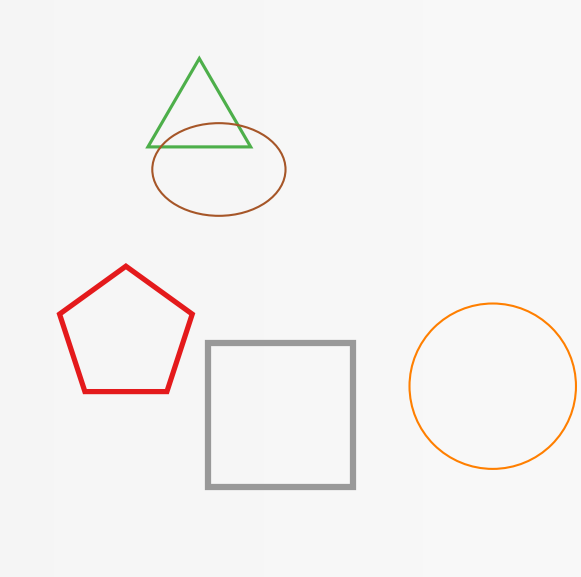[{"shape": "pentagon", "thickness": 2.5, "radius": 0.6, "center": [0.217, 0.418]}, {"shape": "triangle", "thickness": 1.5, "radius": 0.51, "center": [0.343, 0.796]}, {"shape": "circle", "thickness": 1, "radius": 0.72, "center": [0.848, 0.33]}, {"shape": "oval", "thickness": 1, "radius": 0.57, "center": [0.377, 0.706]}, {"shape": "square", "thickness": 3, "radius": 0.62, "center": [0.483, 0.281]}]